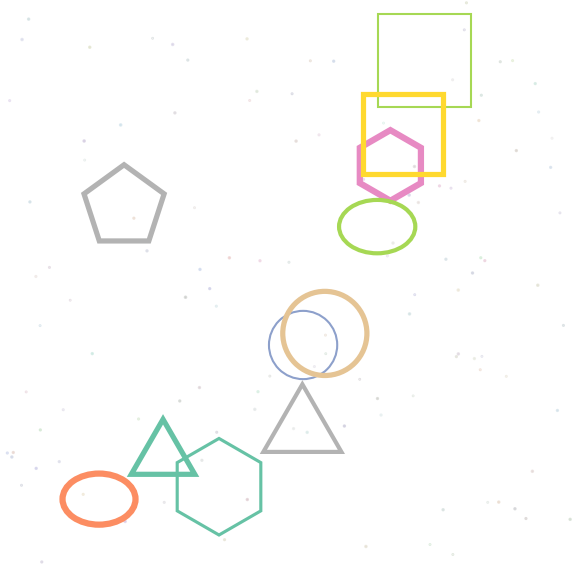[{"shape": "triangle", "thickness": 2.5, "radius": 0.32, "center": [0.282, 0.21]}, {"shape": "hexagon", "thickness": 1.5, "radius": 0.42, "center": [0.379, 0.156]}, {"shape": "oval", "thickness": 3, "radius": 0.32, "center": [0.171, 0.135]}, {"shape": "circle", "thickness": 1, "radius": 0.3, "center": [0.525, 0.402]}, {"shape": "hexagon", "thickness": 3, "radius": 0.31, "center": [0.676, 0.713]}, {"shape": "oval", "thickness": 2, "radius": 0.33, "center": [0.653, 0.607]}, {"shape": "square", "thickness": 1, "radius": 0.4, "center": [0.735, 0.894]}, {"shape": "square", "thickness": 2.5, "radius": 0.35, "center": [0.697, 0.767]}, {"shape": "circle", "thickness": 2.5, "radius": 0.36, "center": [0.562, 0.422]}, {"shape": "pentagon", "thickness": 2.5, "radius": 0.36, "center": [0.215, 0.641]}, {"shape": "triangle", "thickness": 2, "radius": 0.39, "center": [0.524, 0.256]}]